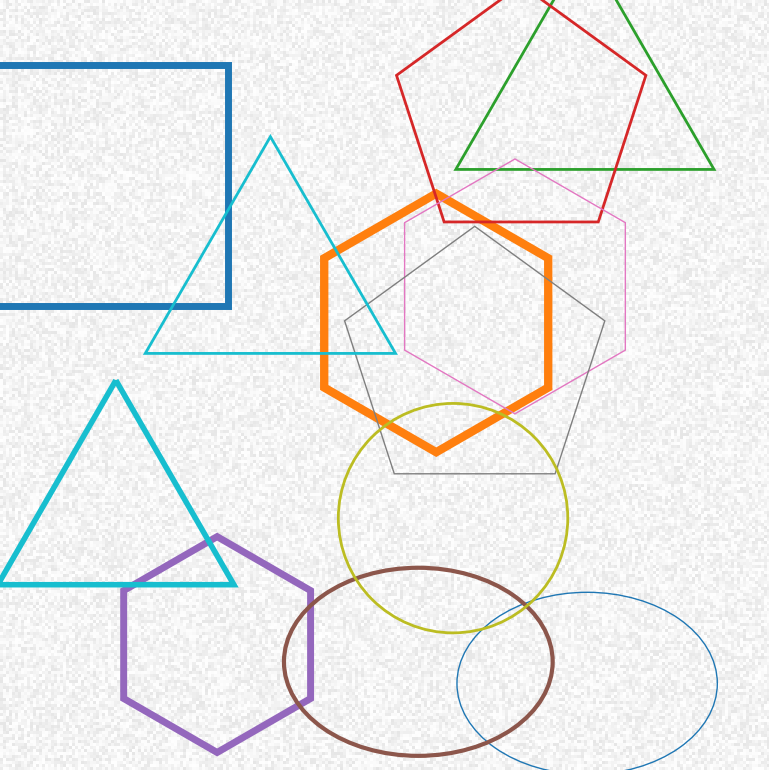[{"shape": "square", "thickness": 2.5, "radius": 0.78, "center": [0.139, 0.759]}, {"shape": "oval", "thickness": 0.5, "radius": 0.85, "center": [0.763, 0.112]}, {"shape": "hexagon", "thickness": 3, "radius": 0.84, "center": [0.567, 0.581]}, {"shape": "triangle", "thickness": 1, "radius": 0.97, "center": [0.76, 0.877]}, {"shape": "pentagon", "thickness": 1, "radius": 0.85, "center": [0.677, 0.85]}, {"shape": "hexagon", "thickness": 2.5, "radius": 0.7, "center": [0.282, 0.163]}, {"shape": "oval", "thickness": 1.5, "radius": 0.87, "center": [0.543, 0.141]}, {"shape": "hexagon", "thickness": 0.5, "radius": 0.83, "center": [0.669, 0.628]}, {"shape": "pentagon", "thickness": 0.5, "radius": 0.89, "center": [0.617, 0.528]}, {"shape": "circle", "thickness": 1, "radius": 0.74, "center": [0.588, 0.327]}, {"shape": "triangle", "thickness": 1, "radius": 0.94, "center": [0.351, 0.635]}, {"shape": "triangle", "thickness": 2, "radius": 0.88, "center": [0.15, 0.329]}]